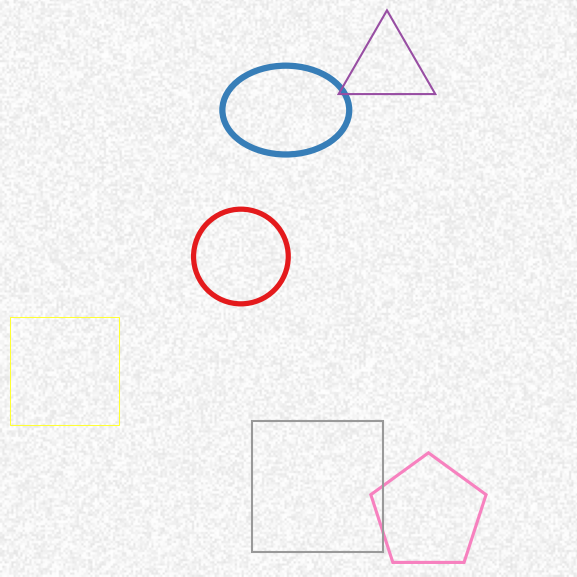[{"shape": "circle", "thickness": 2.5, "radius": 0.41, "center": [0.417, 0.555]}, {"shape": "oval", "thickness": 3, "radius": 0.55, "center": [0.495, 0.809]}, {"shape": "triangle", "thickness": 1, "radius": 0.48, "center": [0.67, 0.885]}, {"shape": "square", "thickness": 0.5, "radius": 0.47, "center": [0.112, 0.356]}, {"shape": "pentagon", "thickness": 1.5, "radius": 0.52, "center": [0.742, 0.11]}, {"shape": "square", "thickness": 1, "radius": 0.57, "center": [0.55, 0.157]}]